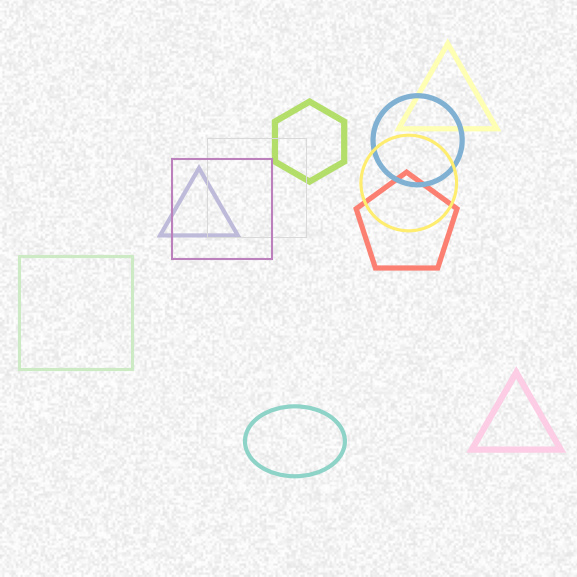[{"shape": "oval", "thickness": 2, "radius": 0.43, "center": [0.511, 0.235]}, {"shape": "triangle", "thickness": 2.5, "radius": 0.49, "center": [0.775, 0.825]}, {"shape": "triangle", "thickness": 2, "radius": 0.39, "center": [0.345, 0.63]}, {"shape": "pentagon", "thickness": 2.5, "radius": 0.46, "center": [0.704, 0.609]}, {"shape": "circle", "thickness": 2.5, "radius": 0.39, "center": [0.723, 0.756]}, {"shape": "hexagon", "thickness": 3, "radius": 0.35, "center": [0.536, 0.754]}, {"shape": "triangle", "thickness": 3, "radius": 0.45, "center": [0.894, 0.265]}, {"shape": "square", "thickness": 0.5, "radius": 0.43, "center": [0.445, 0.674]}, {"shape": "square", "thickness": 1, "radius": 0.43, "center": [0.385, 0.637]}, {"shape": "square", "thickness": 1.5, "radius": 0.49, "center": [0.131, 0.459]}, {"shape": "circle", "thickness": 1.5, "radius": 0.41, "center": [0.708, 0.682]}]